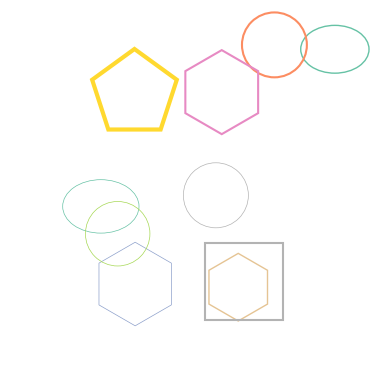[{"shape": "oval", "thickness": 0.5, "radius": 0.5, "center": [0.262, 0.464]}, {"shape": "oval", "thickness": 1, "radius": 0.44, "center": [0.87, 0.872]}, {"shape": "circle", "thickness": 1.5, "radius": 0.42, "center": [0.713, 0.883]}, {"shape": "hexagon", "thickness": 0.5, "radius": 0.54, "center": [0.351, 0.262]}, {"shape": "hexagon", "thickness": 1.5, "radius": 0.55, "center": [0.576, 0.761]}, {"shape": "circle", "thickness": 0.5, "radius": 0.42, "center": [0.306, 0.393]}, {"shape": "pentagon", "thickness": 3, "radius": 0.58, "center": [0.349, 0.757]}, {"shape": "hexagon", "thickness": 1, "radius": 0.44, "center": [0.619, 0.254]}, {"shape": "square", "thickness": 1.5, "radius": 0.51, "center": [0.634, 0.269]}, {"shape": "circle", "thickness": 0.5, "radius": 0.42, "center": [0.561, 0.493]}]